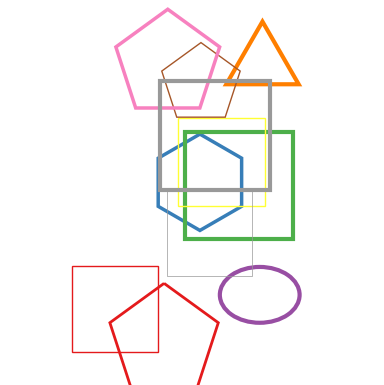[{"shape": "pentagon", "thickness": 2, "radius": 0.74, "center": [0.426, 0.116]}, {"shape": "square", "thickness": 1, "radius": 0.56, "center": [0.299, 0.197]}, {"shape": "hexagon", "thickness": 2.5, "radius": 0.63, "center": [0.519, 0.527]}, {"shape": "square", "thickness": 3, "radius": 0.7, "center": [0.621, 0.518]}, {"shape": "oval", "thickness": 3, "radius": 0.52, "center": [0.675, 0.234]}, {"shape": "triangle", "thickness": 3, "radius": 0.54, "center": [0.682, 0.835]}, {"shape": "square", "thickness": 1, "radius": 0.57, "center": [0.575, 0.579]}, {"shape": "pentagon", "thickness": 1, "radius": 0.54, "center": [0.522, 0.782]}, {"shape": "pentagon", "thickness": 2.5, "radius": 0.71, "center": [0.436, 0.834]}, {"shape": "square", "thickness": 0.5, "radius": 0.55, "center": [0.544, 0.395]}, {"shape": "square", "thickness": 3, "radius": 0.71, "center": [0.559, 0.648]}]